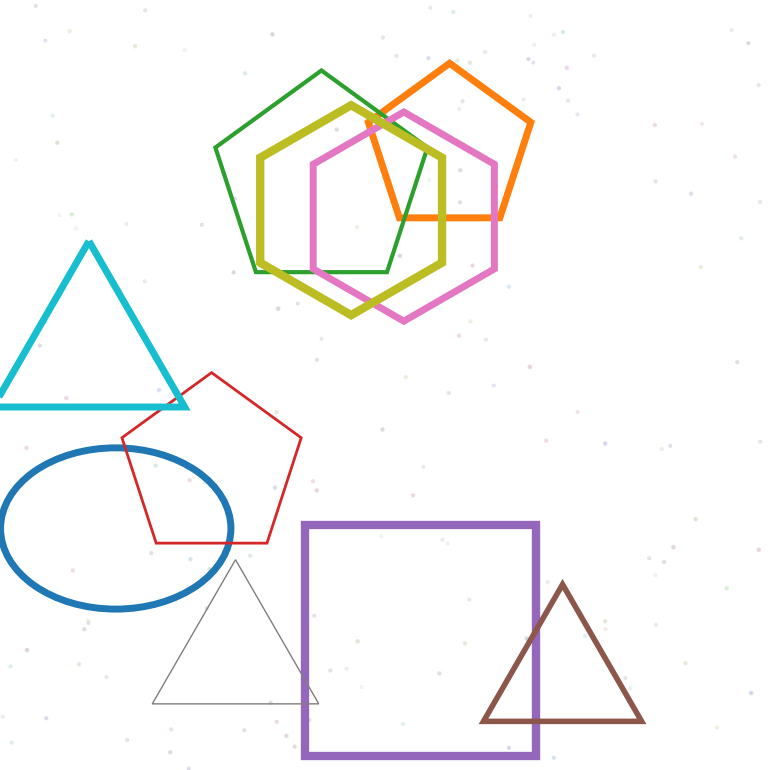[{"shape": "oval", "thickness": 2.5, "radius": 0.75, "center": [0.15, 0.314]}, {"shape": "pentagon", "thickness": 2.5, "radius": 0.55, "center": [0.584, 0.807]}, {"shape": "pentagon", "thickness": 1.5, "radius": 0.72, "center": [0.417, 0.764]}, {"shape": "pentagon", "thickness": 1, "radius": 0.61, "center": [0.275, 0.394]}, {"shape": "square", "thickness": 3, "radius": 0.75, "center": [0.546, 0.168]}, {"shape": "triangle", "thickness": 2, "radius": 0.59, "center": [0.731, 0.122]}, {"shape": "hexagon", "thickness": 2.5, "radius": 0.68, "center": [0.524, 0.719]}, {"shape": "triangle", "thickness": 0.5, "radius": 0.62, "center": [0.306, 0.148]}, {"shape": "hexagon", "thickness": 3, "radius": 0.68, "center": [0.456, 0.727]}, {"shape": "triangle", "thickness": 2.5, "radius": 0.72, "center": [0.115, 0.543]}]